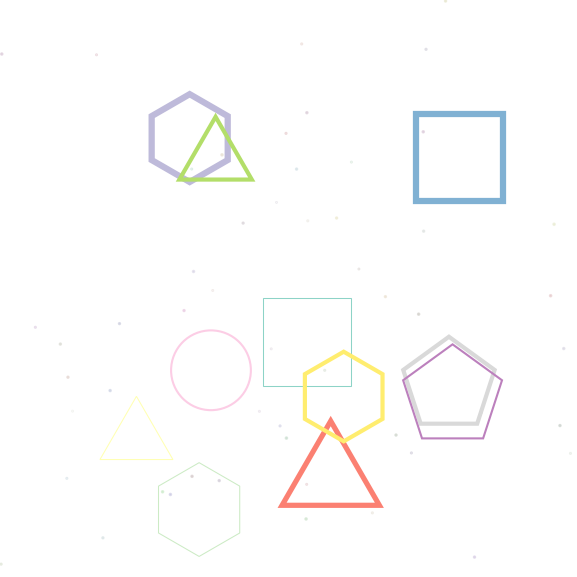[{"shape": "square", "thickness": 0.5, "radius": 0.38, "center": [0.532, 0.407]}, {"shape": "triangle", "thickness": 0.5, "radius": 0.36, "center": [0.236, 0.24]}, {"shape": "hexagon", "thickness": 3, "radius": 0.38, "center": [0.328, 0.76]}, {"shape": "triangle", "thickness": 2.5, "radius": 0.49, "center": [0.573, 0.173]}, {"shape": "square", "thickness": 3, "radius": 0.38, "center": [0.795, 0.726]}, {"shape": "triangle", "thickness": 2, "radius": 0.36, "center": [0.373, 0.724]}, {"shape": "circle", "thickness": 1, "radius": 0.35, "center": [0.365, 0.358]}, {"shape": "pentagon", "thickness": 2, "radius": 0.42, "center": [0.777, 0.333]}, {"shape": "pentagon", "thickness": 1, "radius": 0.45, "center": [0.784, 0.313]}, {"shape": "hexagon", "thickness": 0.5, "radius": 0.41, "center": [0.345, 0.117]}, {"shape": "hexagon", "thickness": 2, "radius": 0.39, "center": [0.595, 0.312]}]